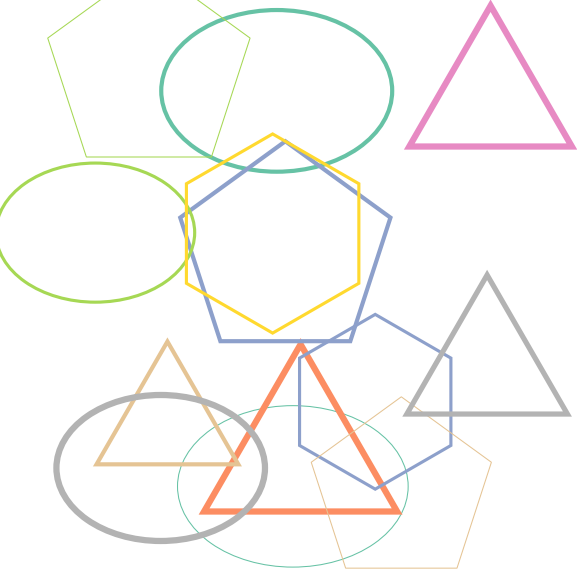[{"shape": "oval", "thickness": 2, "radius": 1.0, "center": [0.479, 0.842]}, {"shape": "oval", "thickness": 0.5, "radius": 1.0, "center": [0.507, 0.157]}, {"shape": "triangle", "thickness": 3, "radius": 0.96, "center": [0.521, 0.21]}, {"shape": "hexagon", "thickness": 1.5, "radius": 0.76, "center": [0.65, 0.303]}, {"shape": "pentagon", "thickness": 2, "radius": 0.96, "center": [0.494, 0.563]}, {"shape": "triangle", "thickness": 3, "radius": 0.81, "center": [0.849, 0.827]}, {"shape": "oval", "thickness": 1.5, "radius": 0.86, "center": [0.165, 0.596]}, {"shape": "pentagon", "thickness": 0.5, "radius": 0.92, "center": [0.258, 0.876]}, {"shape": "hexagon", "thickness": 1.5, "radius": 0.86, "center": [0.472, 0.595]}, {"shape": "pentagon", "thickness": 0.5, "radius": 0.82, "center": [0.695, 0.148]}, {"shape": "triangle", "thickness": 2, "radius": 0.71, "center": [0.29, 0.266]}, {"shape": "triangle", "thickness": 2.5, "radius": 0.8, "center": [0.843, 0.362]}, {"shape": "oval", "thickness": 3, "radius": 0.9, "center": [0.278, 0.189]}]